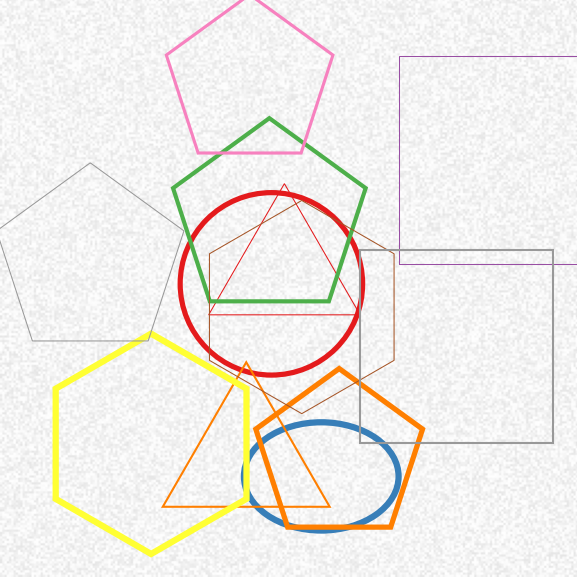[{"shape": "triangle", "thickness": 0.5, "radius": 0.76, "center": [0.492, 0.53]}, {"shape": "circle", "thickness": 2.5, "radius": 0.79, "center": [0.47, 0.508]}, {"shape": "oval", "thickness": 3, "radius": 0.67, "center": [0.556, 0.174]}, {"shape": "pentagon", "thickness": 2, "radius": 0.88, "center": [0.466, 0.619]}, {"shape": "square", "thickness": 0.5, "radius": 0.9, "center": [0.871, 0.723]}, {"shape": "triangle", "thickness": 1, "radius": 0.83, "center": [0.426, 0.205]}, {"shape": "pentagon", "thickness": 2.5, "radius": 0.76, "center": [0.587, 0.209]}, {"shape": "hexagon", "thickness": 3, "radius": 0.95, "center": [0.262, 0.231]}, {"shape": "hexagon", "thickness": 0.5, "radius": 0.92, "center": [0.523, 0.467]}, {"shape": "pentagon", "thickness": 1.5, "radius": 0.76, "center": [0.432, 0.857]}, {"shape": "square", "thickness": 1, "radius": 0.84, "center": [0.79, 0.4]}, {"shape": "pentagon", "thickness": 0.5, "radius": 0.85, "center": [0.156, 0.547]}]